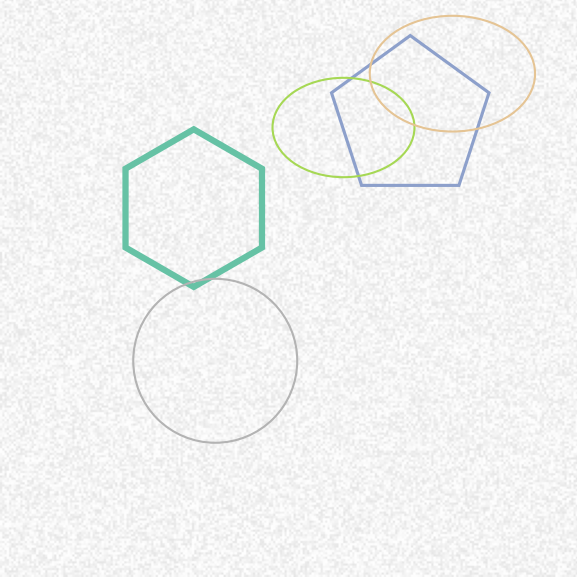[{"shape": "hexagon", "thickness": 3, "radius": 0.68, "center": [0.336, 0.639]}, {"shape": "pentagon", "thickness": 1.5, "radius": 0.72, "center": [0.71, 0.794]}, {"shape": "oval", "thickness": 1, "radius": 0.61, "center": [0.595, 0.778]}, {"shape": "oval", "thickness": 1, "radius": 0.72, "center": [0.783, 0.872]}, {"shape": "circle", "thickness": 1, "radius": 0.71, "center": [0.373, 0.374]}]